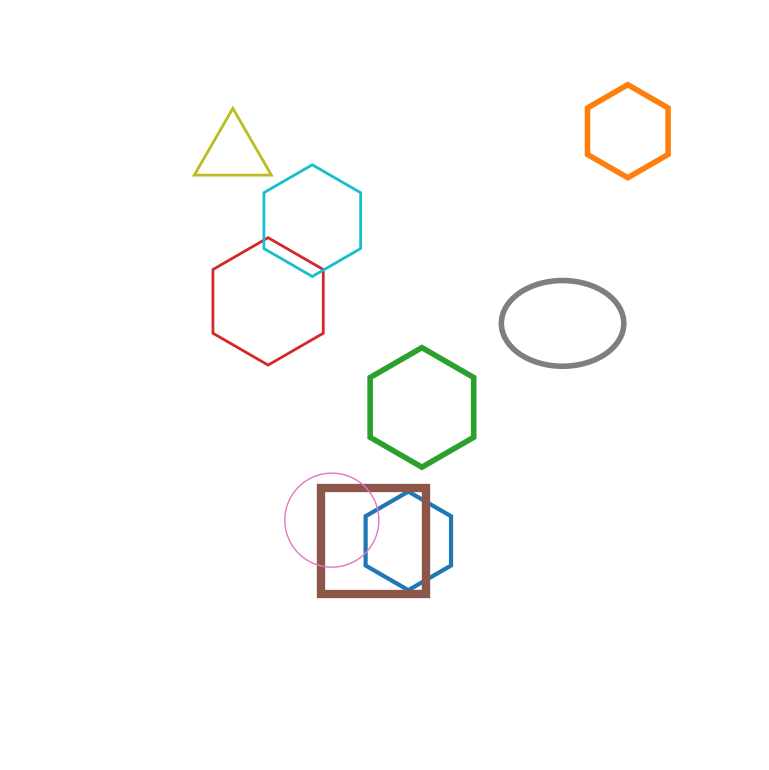[{"shape": "hexagon", "thickness": 1.5, "radius": 0.32, "center": [0.53, 0.298]}, {"shape": "hexagon", "thickness": 2, "radius": 0.3, "center": [0.815, 0.83]}, {"shape": "hexagon", "thickness": 2, "radius": 0.39, "center": [0.548, 0.471]}, {"shape": "hexagon", "thickness": 1, "radius": 0.41, "center": [0.348, 0.609]}, {"shape": "square", "thickness": 3, "radius": 0.34, "center": [0.485, 0.297]}, {"shape": "circle", "thickness": 0.5, "radius": 0.31, "center": [0.431, 0.324]}, {"shape": "oval", "thickness": 2, "radius": 0.4, "center": [0.731, 0.58]}, {"shape": "triangle", "thickness": 1, "radius": 0.29, "center": [0.302, 0.801]}, {"shape": "hexagon", "thickness": 1, "radius": 0.36, "center": [0.406, 0.713]}]